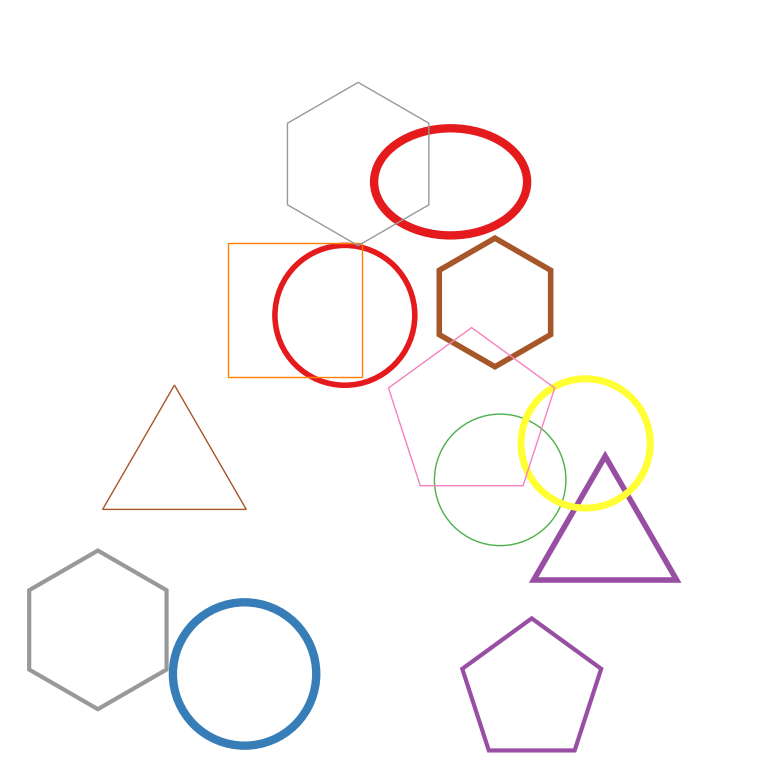[{"shape": "circle", "thickness": 2, "radius": 0.45, "center": [0.448, 0.591]}, {"shape": "oval", "thickness": 3, "radius": 0.5, "center": [0.585, 0.764]}, {"shape": "circle", "thickness": 3, "radius": 0.47, "center": [0.318, 0.125]}, {"shape": "circle", "thickness": 0.5, "radius": 0.43, "center": [0.65, 0.377]}, {"shape": "pentagon", "thickness": 1.5, "radius": 0.47, "center": [0.691, 0.102]}, {"shape": "triangle", "thickness": 2, "radius": 0.54, "center": [0.786, 0.3]}, {"shape": "square", "thickness": 0.5, "radius": 0.43, "center": [0.383, 0.598]}, {"shape": "circle", "thickness": 2.5, "radius": 0.42, "center": [0.761, 0.424]}, {"shape": "triangle", "thickness": 0.5, "radius": 0.54, "center": [0.227, 0.392]}, {"shape": "hexagon", "thickness": 2, "radius": 0.42, "center": [0.643, 0.607]}, {"shape": "pentagon", "thickness": 0.5, "radius": 0.57, "center": [0.612, 0.461]}, {"shape": "hexagon", "thickness": 0.5, "radius": 0.53, "center": [0.465, 0.787]}, {"shape": "hexagon", "thickness": 1.5, "radius": 0.52, "center": [0.127, 0.182]}]